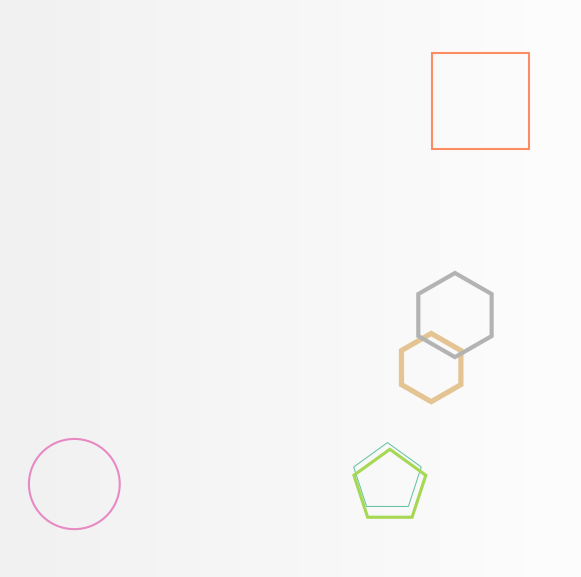[{"shape": "pentagon", "thickness": 0.5, "radius": 0.31, "center": [0.667, 0.172]}, {"shape": "square", "thickness": 1, "radius": 0.42, "center": [0.827, 0.824]}, {"shape": "circle", "thickness": 1, "radius": 0.39, "center": [0.128, 0.161]}, {"shape": "pentagon", "thickness": 1.5, "radius": 0.33, "center": [0.671, 0.156]}, {"shape": "hexagon", "thickness": 2.5, "radius": 0.3, "center": [0.742, 0.363]}, {"shape": "hexagon", "thickness": 2, "radius": 0.36, "center": [0.783, 0.454]}]